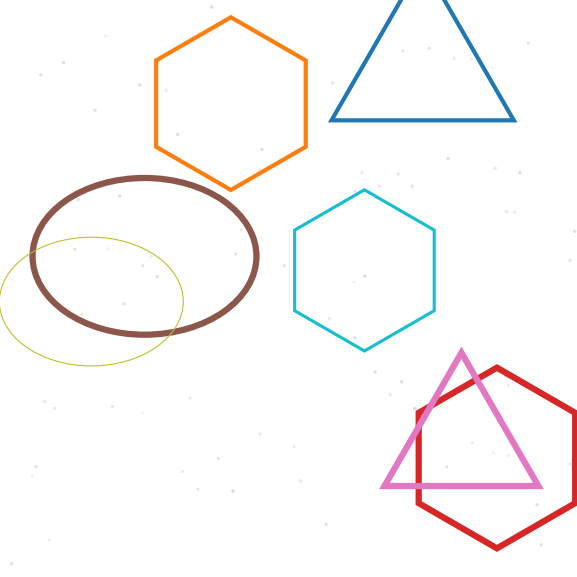[{"shape": "triangle", "thickness": 2, "radius": 0.91, "center": [0.732, 0.882]}, {"shape": "hexagon", "thickness": 2, "radius": 0.75, "center": [0.4, 0.82]}, {"shape": "hexagon", "thickness": 3, "radius": 0.78, "center": [0.86, 0.206]}, {"shape": "oval", "thickness": 3, "radius": 0.97, "center": [0.25, 0.555]}, {"shape": "triangle", "thickness": 3, "radius": 0.77, "center": [0.799, 0.234]}, {"shape": "oval", "thickness": 0.5, "radius": 0.8, "center": [0.158, 0.477]}, {"shape": "hexagon", "thickness": 1.5, "radius": 0.7, "center": [0.631, 0.531]}]